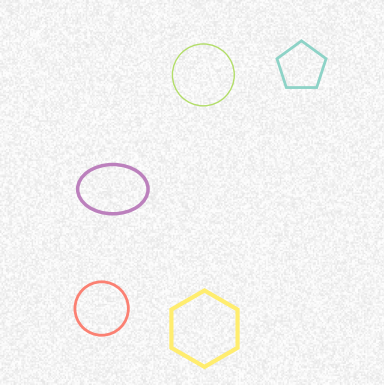[{"shape": "pentagon", "thickness": 2, "radius": 0.34, "center": [0.783, 0.827]}, {"shape": "circle", "thickness": 2, "radius": 0.35, "center": [0.264, 0.199]}, {"shape": "circle", "thickness": 1, "radius": 0.4, "center": [0.528, 0.805]}, {"shape": "oval", "thickness": 2.5, "radius": 0.46, "center": [0.293, 0.509]}, {"shape": "hexagon", "thickness": 3, "radius": 0.5, "center": [0.531, 0.146]}]